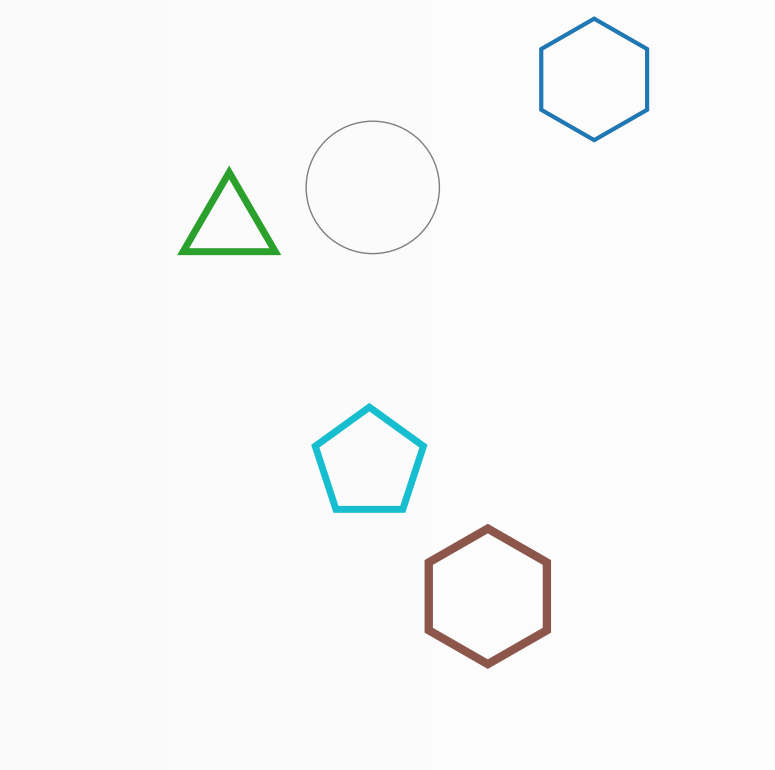[{"shape": "hexagon", "thickness": 1.5, "radius": 0.39, "center": [0.767, 0.897]}, {"shape": "triangle", "thickness": 2.5, "radius": 0.34, "center": [0.296, 0.707]}, {"shape": "hexagon", "thickness": 3, "radius": 0.44, "center": [0.629, 0.226]}, {"shape": "circle", "thickness": 0.5, "radius": 0.43, "center": [0.481, 0.757]}, {"shape": "pentagon", "thickness": 2.5, "radius": 0.37, "center": [0.477, 0.398]}]